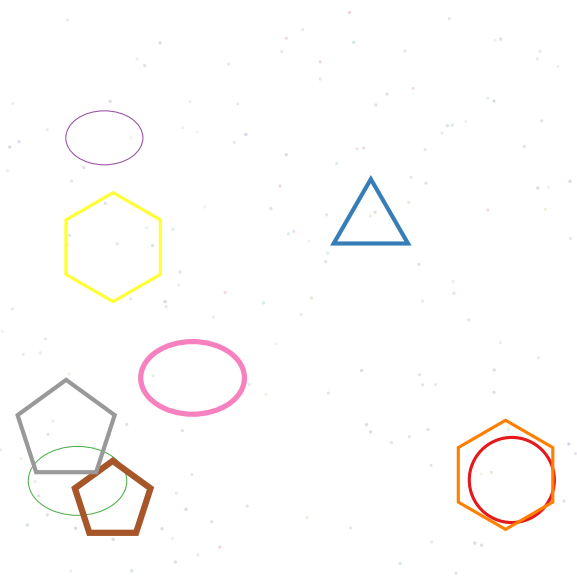[{"shape": "circle", "thickness": 1.5, "radius": 0.37, "center": [0.886, 0.168]}, {"shape": "triangle", "thickness": 2, "radius": 0.37, "center": [0.642, 0.615]}, {"shape": "oval", "thickness": 0.5, "radius": 0.43, "center": [0.134, 0.166]}, {"shape": "oval", "thickness": 0.5, "radius": 0.33, "center": [0.181, 0.76]}, {"shape": "hexagon", "thickness": 1.5, "radius": 0.47, "center": [0.875, 0.177]}, {"shape": "hexagon", "thickness": 1.5, "radius": 0.47, "center": [0.196, 0.571]}, {"shape": "pentagon", "thickness": 3, "radius": 0.34, "center": [0.195, 0.132]}, {"shape": "oval", "thickness": 2.5, "radius": 0.45, "center": [0.333, 0.345]}, {"shape": "pentagon", "thickness": 2, "radius": 0.44, "center": [0.115, 0.253]}]